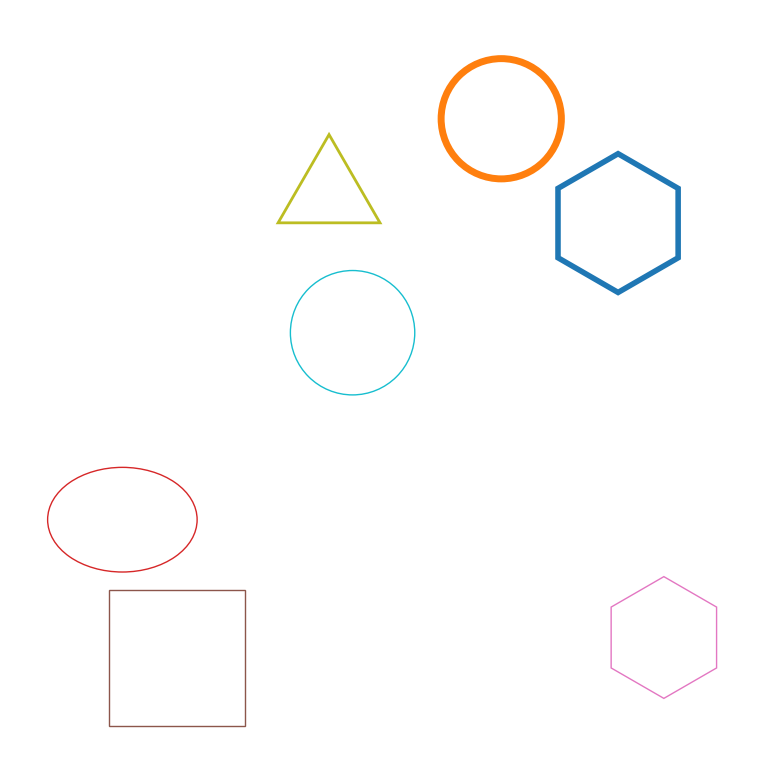[{"shape": "hexagon", "thickness": 2, "radius": 0.45, "center": [0.803, 0.71]}, {"shape": "circle", "thickness": 2.5, "radius": 0.39, "center": [0.651, 0.846]}, {"shape": "oval", "thickness": 0.5, "radius": 0.49, "center": [0.159, 0.325]}, {"shape": "square", "thickness": 0.5, "radius": 0.44, "center": [0.23, 0.145]}, {"shape": "hexagon", "thickness": 0.5, "radius": 0.4, "center": [0.862, 0.172]}, {"shape": "triangle", "thickness": 1, "radius": 0.38, "center": [0.427, 0.749]}, {"shape": "circle", "thickness": 0.5, "radius": 0.4, "center": [0.458, 0.568]}]